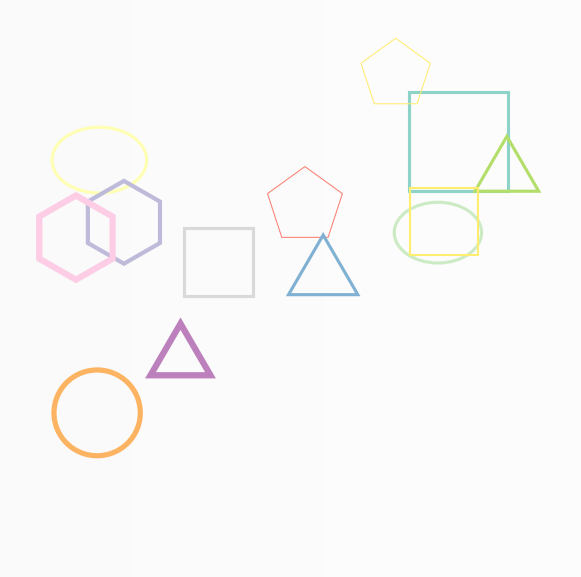[{"shape": "square", "thickness": 1.5, "radius": 0.43, "center": [0.789, 0.754]}, {"shape": "oval", "thickness": 1.5, "radius": 0.41, "center": [0.171, 0.722]}, {"shape": "hexagon", "thickness": 2, "radius": 0.36, "center": [0.213, 0.614]}, {"shape": "pentagon", "thickness": 0.5, "radius": 0.34, "center": [0.525, 0.643]}, {"shape": "triangle", "thickness": 1.5, "radius": 0.34, "center": [0.556, 0.523]}, {"shape": "circle", "thickness": 2.5, "radius": 0.37, "center": [0.167, 0.284]}, {"shape": "triangle", "thickness": 1.5, "radius": 0.32, "center": [0.872, 0.7]}, {"shape": "hexagon", "thickness": 3, "radius": 0.36, "center": [0.131, 0.588]}, {"shape": "square", "thickness": 1.5, "radius": 0.29, "center": [0.376, 0.545]}, {"shape": "triangle", "thickness": 3, "radius": 0.3, "center": [0.311, 0.379]}, {"shape": "oval", "thickness": 1.5, "radius": 0.38, "center": [0.753, 0.596]}, {"shape": "pentagon", "thickness": 0.5, "radius": 0.31, "center": [0.681, 0.87]}, {"shape": "square", "thickness": 1, "radius": 0.29, "center": [0.764, 0.615]}]